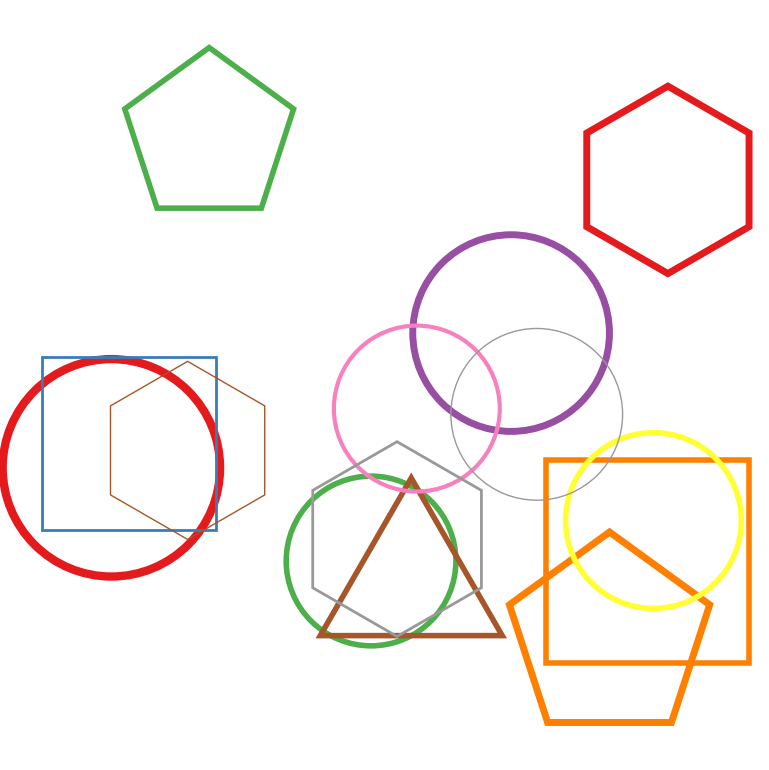[{"shape": "circle", "thickness": 3, "radius": 0.71, "center": [0.145, 0.392]}, {"shape": "hexagon", "thickness": 2.5, "radius": 0.61, "center": [0.867, 0.766]}, {"shape": "square", "thickness": 1, "radius": 0.56, "center": [0.167, 0.424]}, {"shape": "pentagon", "thickness": 2, "radius": 0.58, "center": [0.272, 0.823]}, {"shape": "circle", "thickness": 2, "radius": 0.55, "center": [0.482, 0.271]}, {"shape": "circle", "thickness": 2.5, "radius": 0.64, "center": [0.664, 0.567]}, {"shape": "pentagon", "thickness": 2.5, "radius": 0.68, "center": [0.792, 0.172]}, {"shape": "square", "thickness": 2, "radius": 0.66, "center": [0.841, 0.271]}, {"shape": "circle", "thickness": 2, "radius": 0.57, "center": [0.849, 0.324]}, {"shape": "triangle", "thickness": 2, "radius": 0.68, "center": [0.534, 0.243]}, {"shape": "hexagon", "thickness": 0.5, "radius": 0.58, "center": [0.244, 0.415]}, {"shape": "circle", "thickness": 1.5, "radius": 0.54, "center": [0.541, 0.469]}, {"shape": "hexagon", "thickness": 1, "radius": 0.63, "center": [0.516, 0.3]}, {"shape": "circle", "thickness": 0.5, "radius": 0.56, "center": [0.697, 0.462]}]